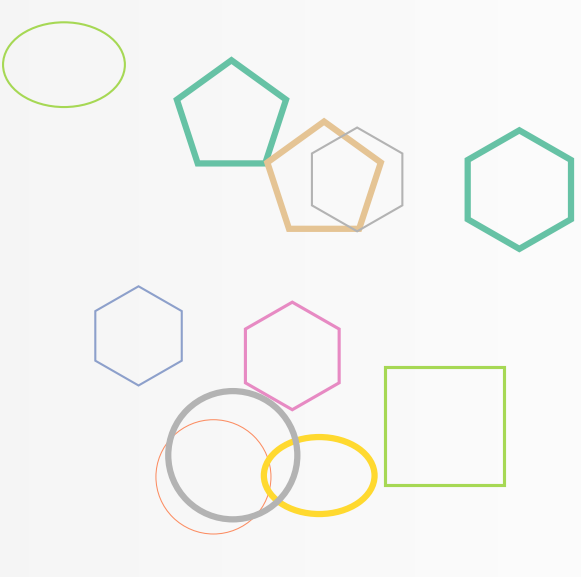[{"shape": "hexagon", "thickness": 3, "radius": 0.51, "center": [0.894, 0.671]}, {"shape": "pentagon", "thickness": 3, "radius": 0.49, "center": [0.398, 0.796]}, {"shape": "circle", "thickness": 0.5, "radius": 0.49, "center": [0.367, 0.173]}, {"shape": "hexagon", "thickness": 1, "radius": 0.43, "center": [0.238, 0.418]}, {"shape": "hexagon", "thickness": 1.5, "radius": 0.47, "center": [0.503, 0.383]}, {"shape": "oval", "thickness": 1, "radius": 0.52, "center": [0.11, 0.887]}, {"shape": "square", "thickness": 1.5, "radius": 0.51, "center": [0.765, 0.262]}, {"shape": "oval", "thickness": 3, "radius": 0.48, "center": [0.549, 0.176]}, {"shape": "pentagon", "thickness": 3, "radius": 0.51, "center": [0.558, 0.686]}, {"shape": "hexagon", "thickness": 1, "radius": 0.45, "center": [0.614, 0.688]}, {"shape": "circle", "thickness": 3, "radius": 0.56, "center": [0.401, 0.211]}]